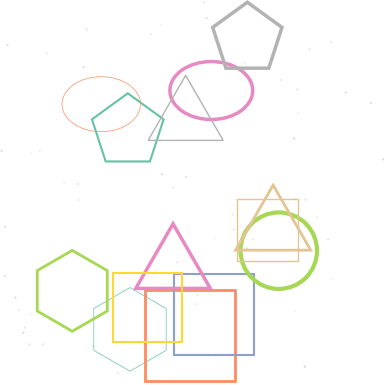[{"shape": "pentagon", "thickness": 1.5, "radius": 0.49, "center": [0.332, 0.66]}, {"shape": "hexagon", "thickness": 0.5, "radius": 0.54, "center": [0.338, 0.144]}, {"shape": "square", "thickness": 2, "radius": 0.59, "center": [0.493, 0.128]}, {"shape": "oval", "thickness": 0.5, "radius": 0.51, "center": [0.263, 0.729]}, {"shape": "square", "thickness": 1.5, "radius": 0.53, "center": [0.556, 0.183]}, {"shape": "triangle", "thickness": 2.5, "radius": 0.56, "center": [0.449, 0.307]}, {"shape": "oval", "thickness": 2.5, "radius": 0.54, "center": [0.549, 0.765]}, {"shape": "hexagon", "thickness": 2, "radius": 0.53, "center": [0.188, 0.245]}, {"shape": "circle", "thickness": 3, "radius": 0.5, "center": [0.724, 0.349]}, {"shape": "square", "thickness": 1.5, "radius": 0.45, "center": [0.383, 0.201]}, {"shape": "square", "thickness": 1, "radius": 0.4, "center": [0.695, 0.402]}, {"shape": "triangle", "thickness": 2, "radius": 0.56, "center": [0.709, 0.406]}, {"shape": "pentagon", "thickness": 2.5, "radius": 0.47, "center": [0.642, 0.9]}, {"shape": "triangle", "thickness": 1, "radius": 0.56, "center": [0.482, 0.692]}]